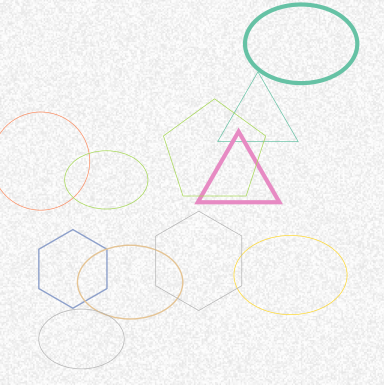[{"shape": "oval", "thickness": 3, "radius": 0.73, "center": [0.782, 0.886]}, {"shape": "triangle", "thickness": 0.5, "radius": 0.6, "center": [0.67, 0.693]}, {"shape": "circle", "thickness": 0.5, "radius": 0.64, "center": [0.106, 0.582]}, {"shape": "hexagon", "thickness": 1, "radius": 0.51, "center": [0.189, 0.302]}, {"shape": "triangle", "thickness": 3, "radius": 0.61, "center": [0.62, 0.536]}, {"shape": "pentagon", "thickness": 0.5, "radius": 0.7, "center": [0.557, 0.604]}, {"shape": "oval", "thickness": 0.5, "radius": 0.54, "center": [0.276, 0.533]}, {"shape": "oval", "thickness": 0.5, "radius": 0.73, "center": [0.755, 0.286]}, {"shape": "oval", "thickness": 1, "radius": 0.68, "center": [0.338, 0.267]}, {"shape": "hexagon", "thickness": 0.5, "radius": 0.65, "center": [0.516, 0.322]}, {"shape": "oval", "thickness": 0.5, "radius": 0.56, "center": [0.212, 0.12]}]